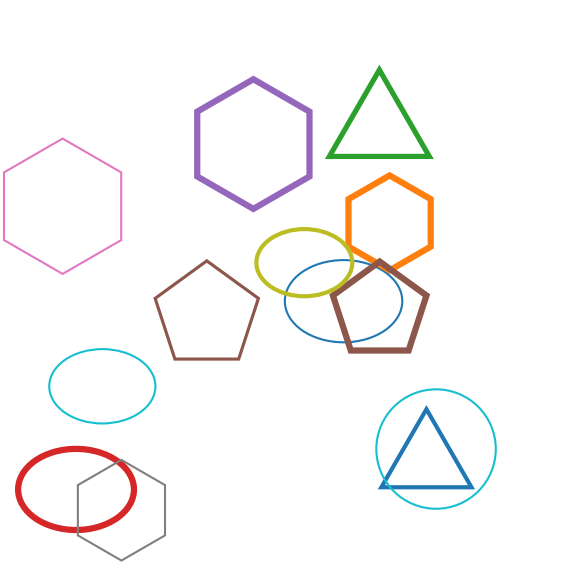[{"shape": "triangle", "thickness": 2, "radius": 0.45, "center": [0.738, 0.2]}, {"shape": "oval", "thickness": 1, "radius": 0.51, "center": [0.595, 0.478]}, {"shape": "hexagon", "thickness": 3, "radius": 0.41, "center": [0.675, 0.613]}, {"shape": "triangle", "thickness": 2.5, "radius": 0.5, "center": [0.657, 0.778]}, {"shape": "oval", "thickness": 3, "radius": 0.5, "center": [0.132, 0.152]}, {"shape": "hexagon", "thickness": 3, "radius": 0.56, "center": [0.439, 0.75]}, {"shape": "pentagon", "thickness": 1.5, "radius": 0.47, "center": [0.358, 0.453]}, {"shape": "pentagon", "thickness": 3, "radius": 0.43, "center": [0.657, 0.461]}, {"shape": "hexagon", "thickness": 1, "radius": 0.59, "center": [0.108, 0.642]}, {"shape": "hexagon", "thickness": 1, "radius": 0.44, "center": [0.21, 0.116]}, {"shape": "oval", "thickness": 2, "radius": 0.42, "center": [0.527, 0.544]}, {"shape": "circle", "thickness": 1, "radius": 0.52, "center": [0.755, 0.222]}, {"shape": "oval", "thickness": 1, "radius": 0.46, "center": [0.177, 0.33]}]